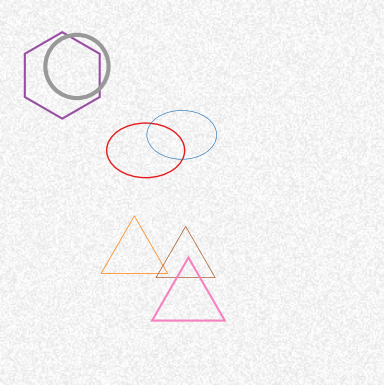[{"shape": "oval", "thickness": 1, "radius": 0.51, "center": [0.378, 0.609]}, {"shape": "oval", "thickness": 0.5, "radius": 0.45, "center": [0.472, 0.65]}, {"shape": "hexagon", "thickness": 1.5, "radius": 0.56, "center": [0.162, 0.804]}, {"shape": "triangle", "thickness": 0.5, "radius": 0.5, "center": [0.349, 0.339]}, {"shape": "triangle", "thickness": 0.5, "radius": 0.44, "center": [0.482, 0.323]}, {"shape": "triangle", "thickness": 1.5, "radius": 0.55, "center": [0.489, 0.222]}, {"shape": "circle", "thickness": 3, "radius": 0.41, "center": [0.2, 0.827]}]